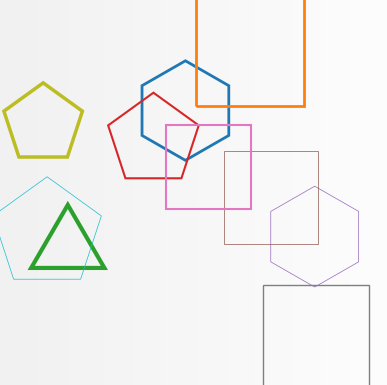[{"shape": "hexagon", "thickness": 2, "radius": 0.65, "center": [0.478, 0.713]}, {"shape": "square", "thickness": 2, "radius": 0.69, "center": [0.645, 0.865]}, {"shape": "triangle", "thickness": 3, "radius": 0.55, "center": [0.175, 0.359]}, {"shape": "pentagon", "thickness": 1.5, "radius": 0.61, "center": [0.396, 0.636]}, {"shape": "hexagon", "thickness": 0.5, "radius": 0.65, "center": [0.812, 0.385]}, {"shape": "square", "thickness": 0.5, "radius": 0.61, "center": [0.699, 0.487]}, {"shape": "square", "thickness": 1.5, "radius": 0.55, "center": [0.538, 0.566]}, {"shape": "square", "thickness": 1, "radius": 0.69, "center": [0.815, 0.124]}, {"shape": "pentagon", "thickness": 2.5, "radius": 0.53, "center": [0.111, 0.678]}, {"shape": "pentagon", "thickness": 0.5, "radius": 0.74, "center": [0.122, 0.394]}]